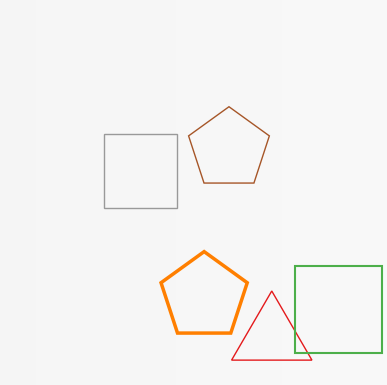[{"shape": "triangle", "thickness": 1, "radius": 0.6, "center": [0.701, 0.124]}, {"shape": "square", "thickness": 1.5, "radius": 0.56, "center": [0.874, 0.196]}, {"shape": "pentagon", "thickness": 2.5, "radius": 0.58, "center": [0.527, 0.229]}, {"shape": "pentagon", "thickness": 1, "radius": 0.55, "center": [0.591, 0.613]}, {"shape": "square", "thickness": 1, "radius": 0.48, "center": [0.362, 0.556]}]